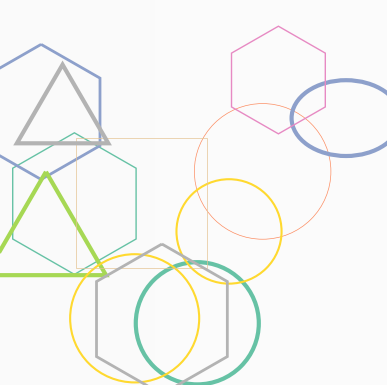[{"shape": "hexagon", "thickness": 1, "radius": 0.92, "center": [0.192, 0.471]}, {"shape": "circle", "thickness": 3, "radius": 0.79, "center": [0.509, 0.16]}, {"shape": "circle", "thickness": 0.5, "radius": 0.88, "center": [0.678, 0.555]}, {"shape": "hexagon", "thickness": 2, "radius": 0.88, "center": [0.106, 0.709]}, {"shape": "oval", "thickness": 3, "radius": 0.7, "center": [0.893, 0.693]}, {"shape": "hexagon", "thickness": 1, "radius": 0.7, "center": [0.718, 0.792]}, {"shape": "triangle", "thickness": 3, "radius": 0.9, "center": [0.119, 0.375]}, {"shape": "circle", "thickness": 1.5, "radius": 0.68, "center": [0.591, 0.399]}, {"shape": "circle", "thickness": 1.5, "radius": 0.83, "center": [0.348, 0.173]}, {"shape": "square", "thickness": 0.5, "radius": 0.85, "center": [0.364, 0.473]}, {"shape": "hexagon", "thickness": 2, "radius": 0.97, "center": [0.418, 0.171]}, {"shape": "triangle", "thickness": 3, "radius": 0.68, "center": [0.161, 0.696]}]